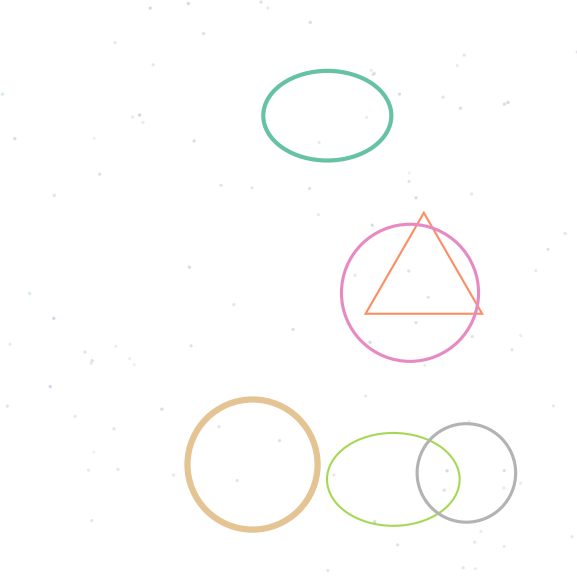[{"shape": "oval", "thickness": 2, "radius": 0.55, "center": [0.567, 0.799]}, {"shape": "triangle", "thickness": 1, "radius": 0.58, "center": [0.734, 0.514]}, {"shape": "circle", "thickness": 1.5, "radius": 0.59, "center": [0.71, 0.492]}, {"shape": "oval", "thickness": 1, "radius": 0.57, "center": [0.681, 0.169]}, {"shape": "circle", "thickness": 3, "radius": 0.56, "center": [0.437, 0.195]}, {"shape": "circle", "thickness": 1.5, "radius": 0.43, "center": [0.808, 0.18]}]